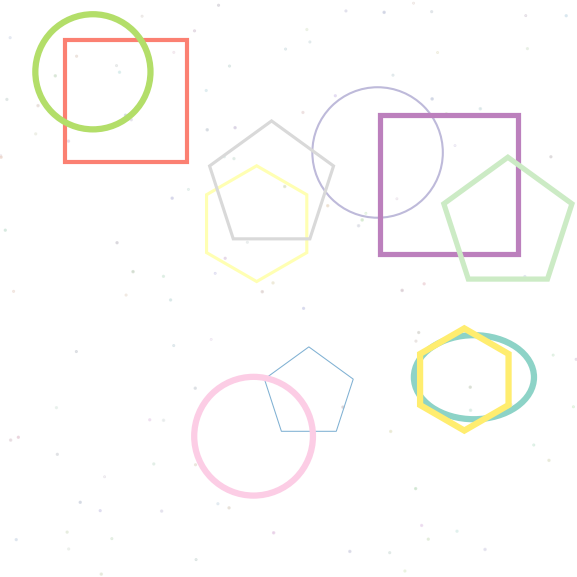[{"shape": "oval", "thickness": 3, "radius": 0.52, "center": [0.821, 0.346]}, {"shape": "hexagon", "thickness": 1.5, "radius": 0.5, "center": [0.444, 0.612]}, {"shape": "circle", "thickness": 1, "radius": 0.56, "center": [0.654, 0.735]}, {"shape": "square", "thickness": 2, "radius": 0.53, "center": [0.219, 0.824]}, {"shape": "pentagon", "thickness": 0.5, "radius": 0.4, "center": [0.535, 0.318]}, {"shape": "circle", "thickness": 3, "radius": 0.5, "center": [0.161, 0.875]}, {"shape": "circle", "thickness": 3, "radius": 0.51, "center": [0.439, 0.244]}, {"shape": "pentagon", "thickness": 1.5, "radius": 0.56, "center": [0.47, 0.677]}, {"shape": "square", "thickness": 2.5, "radius": 0.6, "center": [0.778, 0.679]}, {"shape": "pentagon", "thickness": 2.5, "radius": 0.58, "center": [0.879, 0.61]}, {"shape": "hexagon", "thickness": 3, "radius": 0.44, "center": [0.804, 0.342]}]